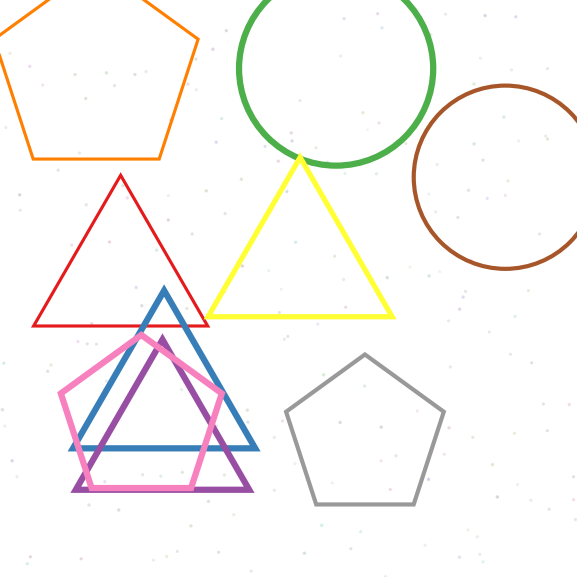[{"shape": "triangle", "thickness": 1.5, "radius": 0.87, "center": [0.209, 0.522]}, {"shape": "triangle", "thickness": 3, "radius": 0.91, "center": [0.284, 0.314]}, {"shape": "circle", "thickness": 3, "radius": 0.84, "center": [0.582, 0.88]}, {"shape": "triangle", "thickness": 3, "radius": 0.87, "center": [0.281, 0.238]}, {"shape": "pentagon", "thickness": 1.5, "radius": 0.93, "center": [0.167, 0.874]}, {"shape": "triangle", "thickness": 2.5, "radius": 0.92, "center": [0.52, 0.543]}, {"shape": "circle", "thickness": 2, "radius": 0.79, "center": [0.875, 0.692]}, {"shape": "pentagon", "thickness": 3, "radius": 0.73, "center": [0.245, 0.273]}, {"shape": "pentagon", "thickness": 2, "radius": 0.72, "center": [0.632, 0.242]}]